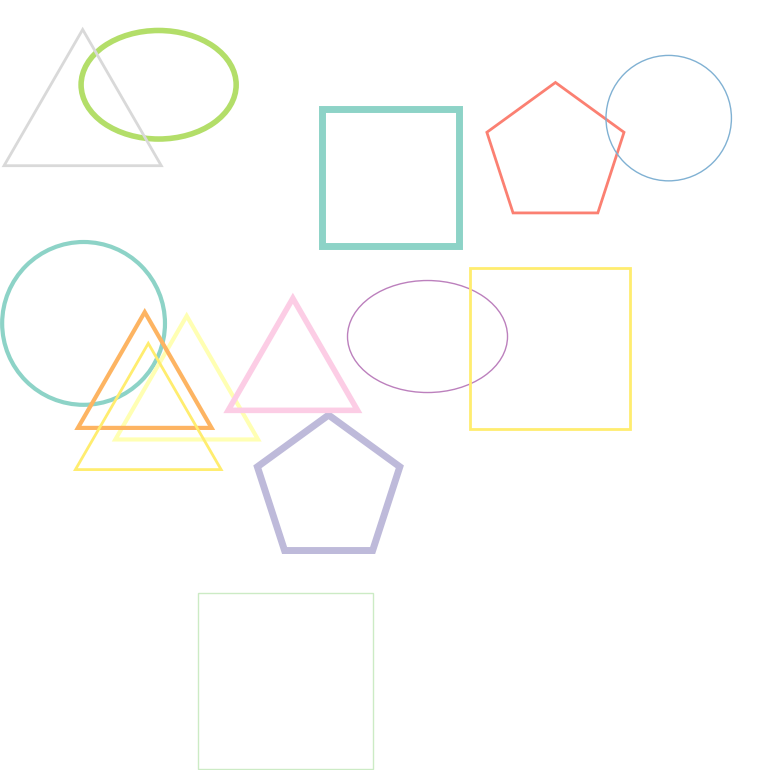[{"shape": "square", "thickness": 2.5, "radius": 0.44, "center": [0.507, 0.77]}, {"shape": "circle", "thickness": 1.5, "radius": 0.53, "center": [0.109, 0.58]}, {"shape": "triangle", "thickness": 1.5, "radius": 0.53, "center": [0.242, 0.483]}, {"shape": "pentagon", "thickness": 2.5, "radius": 0.49, "center": [0.427, 0.364]}, {"shape": "pentagon", "thickness": 1, "radius": 0.47, "center": [0.721, 0.799]}, {"shape": "circle", "thickness": 0.5, "radius": 0.41, "center": [0.868, 0.847]}, {"shape": "triangle", "thickness": 1.5, "radius": 0.5, "center": [0.188, 0.494]}, {"shape": "oval", "thickness": 2, "radius": 0.5, "center": [0.206, 0.89]}, {"shape": "triangle", "thickness": 2, "radius": 0.48, "center": [0.38, 0.516]}, {"shape": "triangle", "thickness": 1, "radius": 0.59, "center": [0.107, 0.844]}, {"shape": "oval", "thickness": 0.5, "radius": 0.52, "center": [0.555, 0.563]}, {"shape": "square", "thickness": 0.5, "radius": 0.57, "center": [0.371, 0.116]}, {"shape": "triangle", "thickness": 1, "radius": 0.55, "center": [0.193, 0.445]}, {"shape": "square", "thickness": 1, "radius": 0.52, "center": [0.714, 0.548]}]